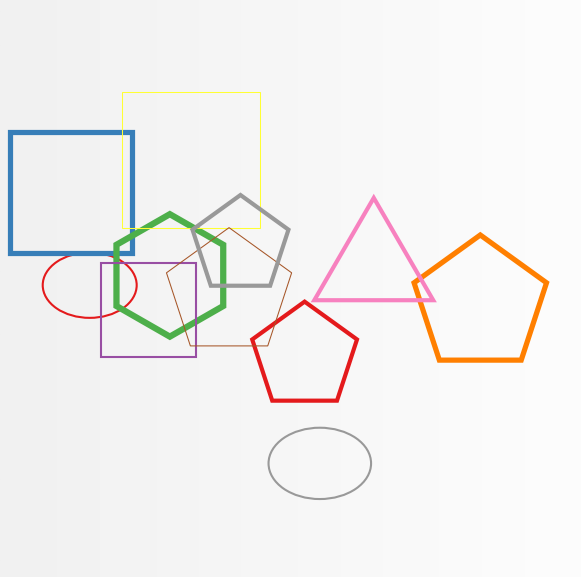[{"shape": "pentagon", "thickness": 2, "radius": 0.47, "center": [0.524, 0.382]}, {"shape": "oval", "thickness": 1, "radius": 0.4, "center": [0.154, 0.505]}, {"shape": "square", "thickness": 2.5, "radius": 0.53, "center": [0.122, 0.666]}, {"shape": "hexagon", "thickness": 3, "radius": 0.53, "center": [0.292, 0.522]}, {"shape": "square", "thickness": 1, "radius": 0.41, "center": [0.255, 0.462]}, {"shape": "pentagon", "thickness": 2.5, "radius": 0.6, "center": [0.826, 0.472]}, {"shape": "square", "thickness": 0.5, "radius": 0.59, "center": [0.328, 0.722]}, {"shape": "pentagon", "thickness": 0.5, "radius": 0.57, "center": [0.394, 0.492]}, {"shape": "triangle", "thickness": 2, "radius": 0.59, "center": [0.643, 0.538]}, {"shape": "pentagon", "thickness": 2, "radius": 0.43, "center": [0.414, 0.575]}, {"shape": "oval", "thickness": 1, "radius": 0.44, "center": [0.55, 0.197]}]